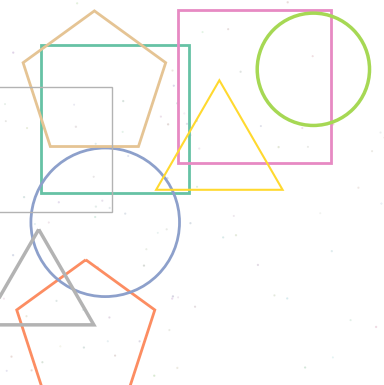[{"shape": "square", "thickness": 2, "radius": 0.96, "center": [0.298, 0.691]}, {"shape": "pentagon", "thickness": 2, "radius": 0.94, "center": [0.223, 0.137]}, {"shape": "circle", "thickness": 2, "radius": 0.97, "center": [0.273, 0.423]}, {"shape": "square", "thickness": 2, "radius": 0.99, "center": [0.66, 0.776]}, {"shape": "circle", "thickness": 2.5, "radius": 0.73, "center": [0.814, 0.82]}, {"shape": "triangle", "thickness": 1.5, "radius": 0.95, "center": [0.57, 0.602]}, {"shape": "pentagon", "thickness": 2, "radius": 0.97, "center": [0.245, 0.777]}, {"shape": "triangle", "thickness": 2.5, "radius": 0.83, "center": [0.101, 0.239]}, {"shape": "square", "thickness": 1, "radius": 0.81, "center": [0.13, 0.611]}]